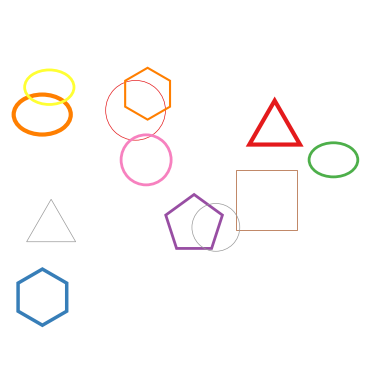[{"shape": "triangle", "thickness": 3, "radius": 0.38, "center": [0.713, 0.663]}, {"shape": "circle", "thickness": 0.5, "radius": 0.39, "center": [0.352, 0.713]}, {"shape": "hexagon", "thickness": 2.5, "radius": 0.36, "center": [0.11, 0.228]}, {"shape": "oval", "thickness": 2, "radius": 0.32, "center": [0.866, 0.585]}, {"shape": "pentagon", "thickness": 2, "radius": 0.39, "center": [0.504, 0.417]}, {"shape": "oval", "thickness": 3, "radius": 0.37, "center": [0.11, 0.702]}, {"shape": "hexagon", "thickness": 1.5, "radius": 0.34, "center": [0.383, 0.757]}, {"shape": "oval", "thickness": 2, "radius": 0.32, "center": [0.128, 0.773]}, {"shape": "square", "thickness": 0.5, "radius": 0.39, "center": [0.692, 0.481]}, {"shape": "circle", "thickness": 2, "radius": 0.32, "center": [0.38, 0.585]}, {"shape": "circle", "thickness": 0.5, "radius": 0.31, "center": [0.561, 0.409]}, {"shape": "triangle", "thickness": 0.5, "radius": 0.37, "center": [0.133, 0.409]}]